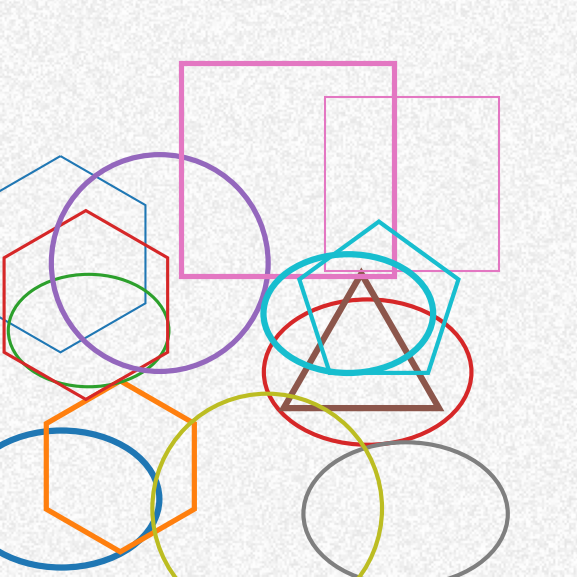[{"shape": "oval", "thickness": 3, "radius": 0.85, "center": [0.106, 0.135]}, {"shape": "hexagon", "thickness": 1, "radius": 0.85, "center": [0.105, 0.559]}, {"shape": "hexagon", "thickness": 2.5, "radius": 0.74, "center": [0.208, 0.192]}, {"shape": "oval", "thickness": 1.5, "radius": 0.7, "center": [0.153, 0.427]}, {"shape": "oval", "thickness": 2, "radius": 0.9, "center": [0.637, 0.355]}, {"shape": "hexagon", "thickness": 1.5, "radius": 0.82, "center": [0.149, 0.471]}, {"shape": "circle", "thickness": 2.5, "radius": 0.94, "center": [0.277, 0.544]}, {"shape": "triangle", "thickness": 3, "radius": 0.78, "center": [0.626, 0.37]}, {"shape": "square", "thickness": 1, "radius": 0.75, "center": [0.713, 0.681]}, {"shape": "square", "thickness": 2.5, "radius": 0.92, "center": [0.498, 0.706]}, {"shape": "oval", "thickness": 2, "radius": 0.88, "center": [0.702, 0.109]}, {"shape": "circle", "thickness": 2, "radius": 0.99, "center": [0.463, 0.119]}, {"shape": "pentagon", "thickness": 2, "radius": 0.72, "center": [0.656, 0.471]}, {"shape": "oval", "thickness": 3, "radius": 0.73, "center": [0.603, 0.456]}]